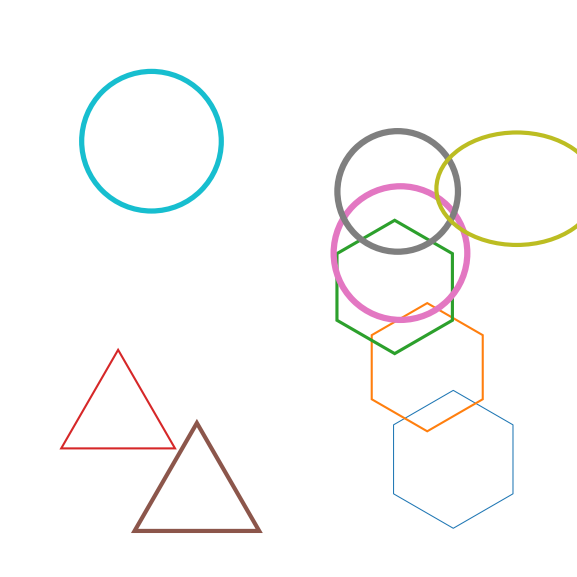[{"shape": "hexagon", "thickness": 0.5, "radius": 0.6, "center": [0.785, 0.204]}, {"shape": "hexagon", "thickness": 1, "radius": 0.55, "center": [0.74, 0.363]}, {"shape": "hexagon", "thickness": 1.5, "radius": 0.58, "center": [0.683, 0.502]}, {"shape": "triangle", "thickness": 1, "radius": 0.57, "center": [0.205, 0.28]}, {"shape": "triangle", "thickness": 2, "radius": 0.62, "center": [0.341, 0.142]}, {"shape": "circle", "thickness": 3, "radius": 0.58, "center": [0.693, 0.561]}, {"shape": "circle", "thickness": 3, "radius": 0.52, "center": [0.689, 0.668]}, {"shape": "oval", "thickness": 2, "radius": 0.7, "center": [0.895, 0.672]}, {"shape": "circle", "thickness": 2.5, "radius": 0.6, "center": [0.262, 0.755]}]